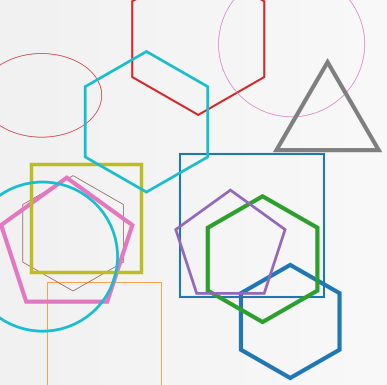[{"shape": "hexagon", "thickness": 3, "radius": 0.73, "center": [0.749, 0.165]}, {"shape": "square", "thickness": 1.5, "radius": 0.93, "center": [0.651, 0.414]}, {"shape": "square", "thickness": 0.5, "radius": 0.74, "center": [0.269, 0.121]}, {"shape": "hexagon", "thickness": 3, "radius": 0.82, "center": [0.678, 0.327]}, {"shape": "oval", "thickness": 0.5, "radius": 0.78, "center": [0.107, 0.752]}, {"shape": "hexagon", "thickness": 1.5, "radius": 0.98, "center": [0.512, 0.898]}, {"shape": "pentagon", "thickness": 2, "radius": 0.74, "center": [0.595, 0.358]}, {"shape": "hexagon", "thickness": 0.5, "radius": 0.75, "center": [0.189, 0.394]}, {"shape": "pentagon", "thickness": 3, "radius": 0.89, "center": [0.172, 0.36]}, {"shape": "circle", "thickness": 0.5, "radius": 0.94, "center": [0.753, 0.885]}, {"shape": "triangle", "thickness": 3, "radius": 0.76, "center": [0.845, 0.686]}, {"shape": "square", "thickness": 2.5, "radius": 0.71, "center": [0.221, 0.434]}, {"shape": "hexagon", "thickness": 2, "radius": 0.91, "center": [0.378, 0.684]}, {"shape": "circle", "thickness": 2, "radius": 0.97, "center": [0.11, 0.333]}]